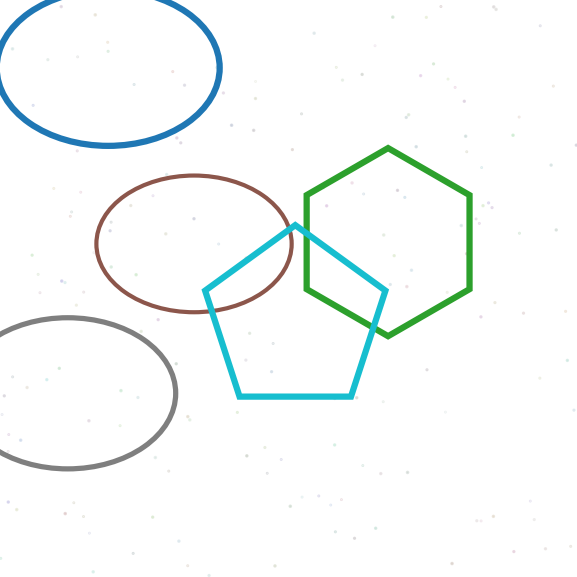[{"shape": "oval", "thickness": 3, "radius": 0.97, "center": [0.187, 0.882]}, {"shape": "hexagon", "thickness": 3, "radius": 0.81, "center": [0.672, 0.58]}, {"shape": "oval", "thickness": 2, "radius": 0.85, "center": [0.336, 0.577]}, {"shape": "oval", "thickness": 2.5, "radius": 0.93, "center": [0.117, 0.318]}, {"shape": "pentagon", "thickness": 3, "radius": 0.82, "center": [0.511, 0.445]}]